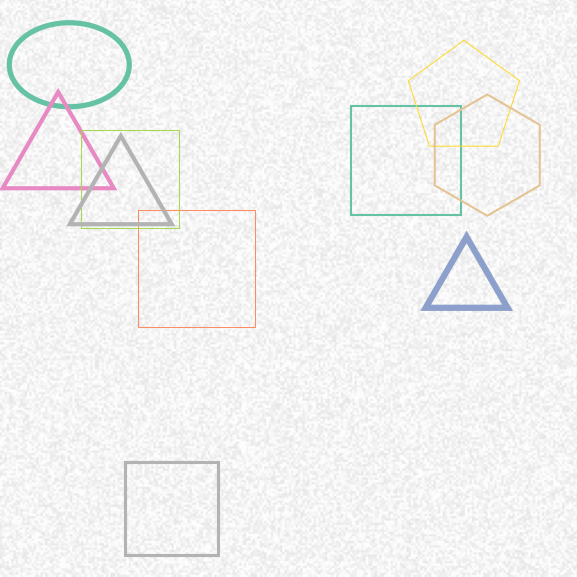[{"shape": "square", "thickness": 1, "radius": 0.48, "center": [0.703, 0.721]}, {"shape": "oval", "thickness": 2.5, "radius": 0.52, "center": [0.12, 0.887]}, {"shape": "square", "thickness": 0.5, "radius": 0.5, "center": [0.34, 0.535]}, {"shape": "triangle", "thickness": 3, "radius": 0.41, "center": [0.808, 0.507]}, {"shape": "triangle", "thickness": 2, "radius": 0.56, "center": [0.101, 0.729]}, {"shape": "square", "thickness": 0.5, "radius": 0.42, "center": [0.225, 0.689]}, {"shape": "pentagon", "thickness": 0.5, "radius": 0.51, "center": [0.803, 0.828]}, {"shape": "hexagon", "thickness": 1, "radius": 0.52, "center": [0.844, 0.731]}, {"shape": "square", "thickness": 1.5, "radius": 0.4, "center": [0.297, 0.118]}, {"shape": "triangle", "thickness": 2, "radius": 0.51, "center": [0.209, 0.662]}]